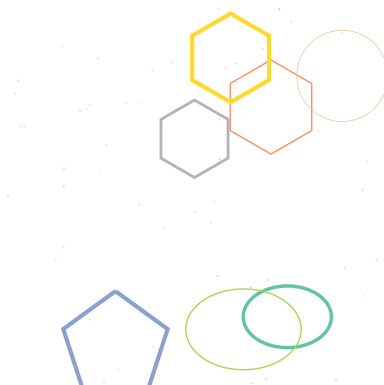[{"shape": "oval", "thickness": 2.5, "radius": 0.57, "center": [0.746, 0.177]}, {"shape": "hexagon", "thickness": 1, "radius": 0.61, "center": [0.704, 0.722]}, {"shape": "pentagon", "thickness": 3, "radius": 0.71, "center": [0.3, 0.101]}, {"shape": "oval", "thickness": 1, "radius": 0.75, "center": [0.632, 0.145]}, {"shape": "hexagon", "thickness": 3, "radius": 0.58, "center": [0.599, 0.85]}, {"shape": "circle", "thickness": 0.5, "radius": 0.59, "center": [0.889, 0.803]}, {"shape": "hexagon", "thickness": 2, "radius": 0.5, "center": [0.505, 0.64]}]